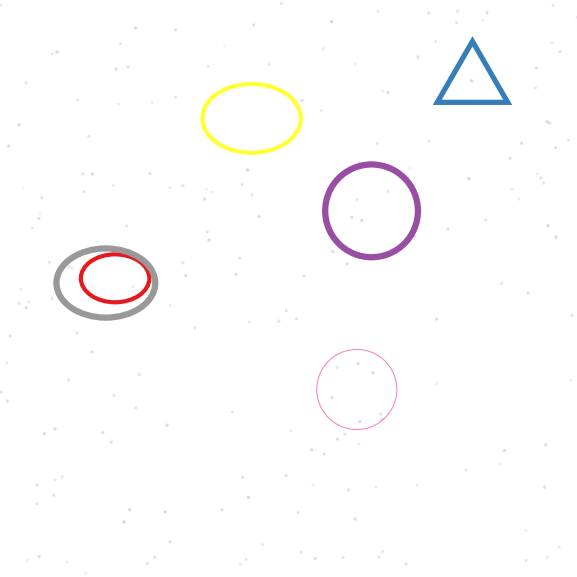[{"shape": "oval", "thickness": 2, "radius": 0.3, "center": [0.199, 0.517]}, {"shape": "triangle", "thickness": 2.5, "radius": 0.35, "center": [0.818, 0.857]}, {"shape": "circle", "thickness": 3, "radius": 0.4, "center": [0.643, 0.634]}, {"shape": "oval", "thickness": 2, "radius": 0.43, "center": [0.436, 0.794]}, {"shape": "circle", "thickness": 0.5, "radius": 0.35, "center": [0.618, 0.325]}, {"shape": "oval", "thickness": 3, "radius": 0.43, "center": [0.183, 0.509]}]